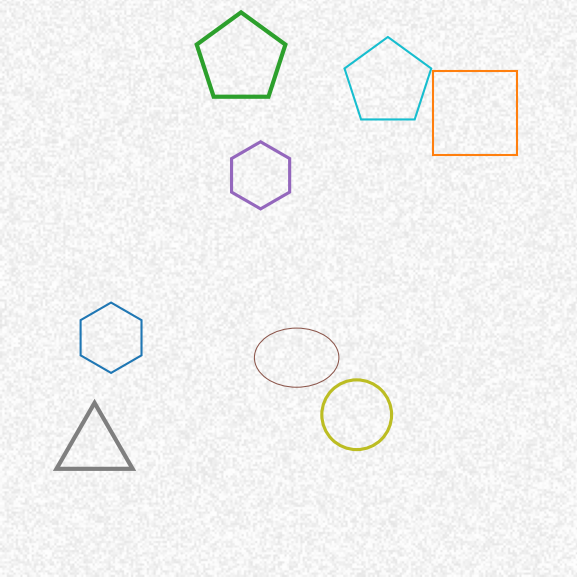[{"shape": "hexagon", "thickness": 1, "radius": 0.3, "center": [0.192, 0.414]}, {"shape": "square", "thickness": 1, "radius": 0.36, "center": [0.822, 0.803]}, {"shape": "pentagon", "thickness": 2, "radius": 0.4, "center": [0.417, 0.897]}, {"shape": "hexagon", "thickness": 1.5, "radius": 0.29, "center": [0.451, 0.696]}, {"shape": "oval", "thickness": 0.5, "radius": 0.37, "center": [0.514, 0.38]}, {"shape": "triangle", "thickness": 2, "radius": 0.38, "center": [0.164, 0.225]}, {"shape": "circle", "thickness": 1.5, "radius": 0.3, "center": [0.618, 0.281]}, {"shape": "pentagon", "thickness": 1, "radius": 0.39, "center": [0.672, 0.856]}]